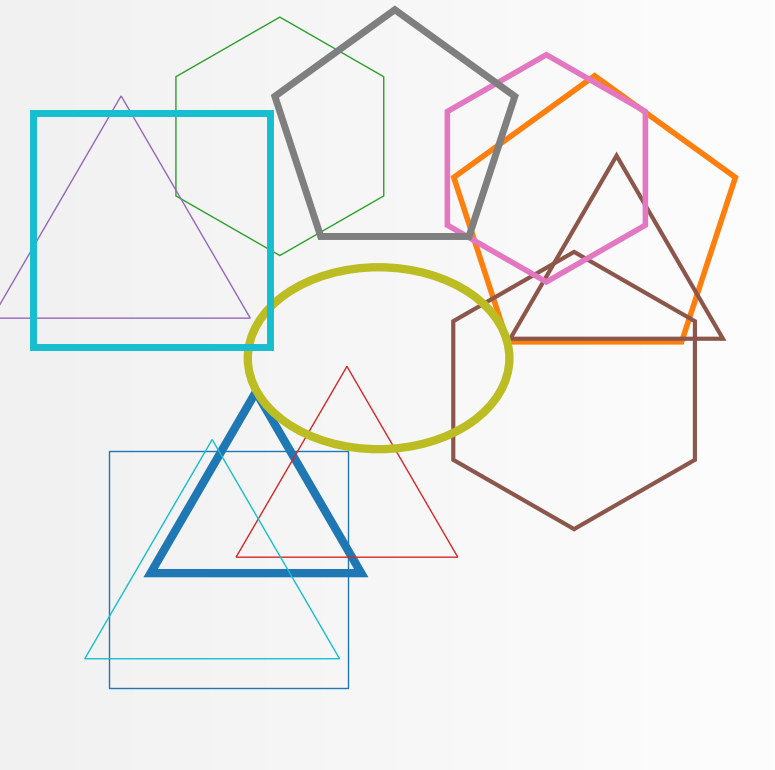[{"shape": "square", "thickness": 0.5, "radius": 0.77, "center": [0.294, 0.26]}, {"shape": "triangle", "thickness": 3, "radius": 0.78, "center": [0.33, 0.334]}, {"shape": "pentagon", "thickness": 2, "radius": 0.96, "center": [0.767, 0.711]}, {"shape": "hexagon", "thickness": 0.5, "radius": 0.77, "center": [0.361, 0.823]}, {"shape": "triangle", "thickness": 0.5, "radius": 0.83, "center": [0.448, 0.359]}, {"shape": "triangle", "thickness": 0.5, "radius": 0.96, "center": [0.156, 0.683]}, {"shape": "triangle", "thickness": 1.5, "radius": 0.79, "center": [0.796, 0.639]}, {"shape": "hexagon", "thickness": 1.5, "radius": 0.9, "center": [0.741, 0.493]}, {"shape": "hexagon", "thickness": 2, "radius": 0.74, "center": [0.705, 0.781]}, {"shape": "pentagon", "thickness": 2.5, "radius": 0.81, "center": [0.509, 0.825]}, {"shape": "oval", "thickness": 3, "radius": 0.84, "center": [0.488, 0.535]}, {"shape": "triangle", "thickness": 0.5, "radius": 0.95, "center": [0.274, 0.239]}, {"shape": "square", "thickness": 2.5, "radius": 0.76, "center": [0.196, 0.701]}]